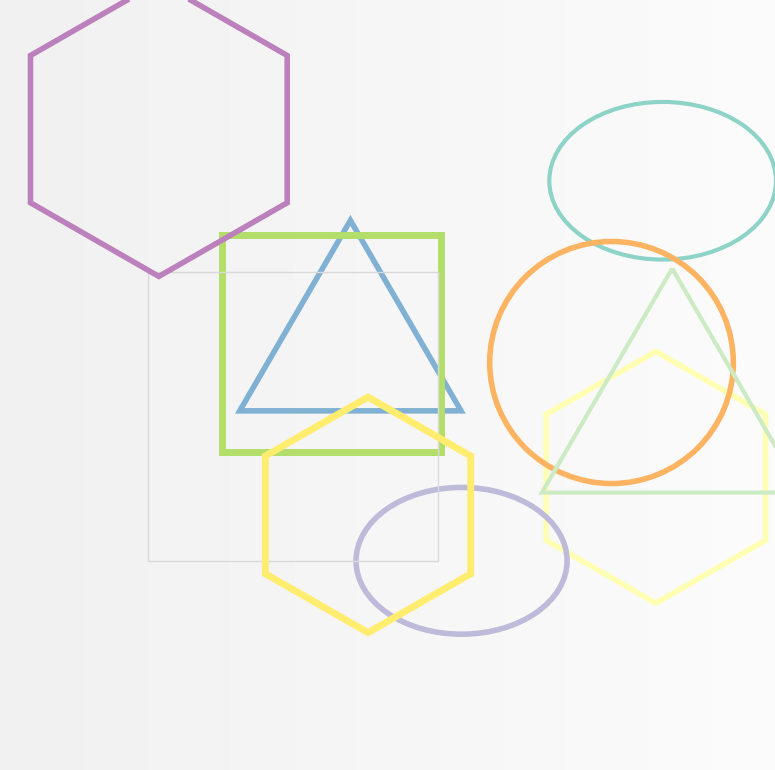[{"shape": "oval", "thickness": 1.5, "radius": 0.73, "center": [0.855, 0.765]}, {"shape": "hexagon", "thickness": 2, "radius": 0.82, "center": [0.846, 0.38]}, {"shape": "oval", "thickness": 2, "radius": 0.68, "center": [0.596, 0.272]}, {"shape": "triangle", "thickness": 2, "radius": 0.82, "center": [0.452, 0.549]}, {"shape": "circle", "thickness": 2, "radius": 0.79, "center": [0.789, 0.529]}, {"shape": "square", "thickness": 2.5, "radius": 0.71, "center": [0.428, 0.554]}, {"shape": "square", "thickness": 0.5, "radius": 0.94, "center": [0.378, 0.46]}, {"shape": "hexagon", "thickness": 2, "radius": 0.96, "center": [0.205, 0.832]}, {"shape": "triangle", "thickness": 1.5, "radius": 0.97, "center": [0.867, 0.457]}, {"shape": "hexagon", "thickness": 2.5, "radius": 0.76, "center": [0.475, 0.331]}]